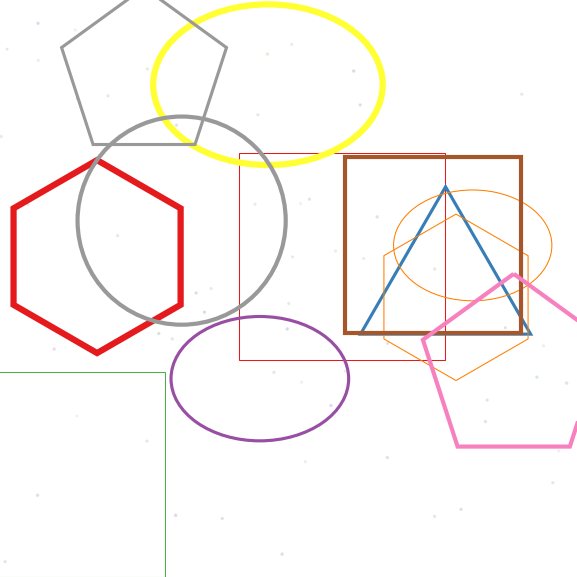[{"shape": "hexagon", "thickness": 3, "radius": 0.84, "center": [0.168, 0.555]}, {"shape": "square", "thickness": 0.5, "radius": 0.9, "center": [0.592, 0.555]}, {"shape": "triangle", "thickness": 1.5, "radius": 0.85, "center": [0.772, 0.506]}, {"shape": "square", "thickness": 0.5, "radius": 0.88, "center": [0.109, 0.177]}, {"shape": "oval", "thickness": 1.5, "radius": 0.77, "center": [0.45, 0.343]}, {"shape": "oval", "thickness": 0.5, "radius": 0.69, "center": [0.819, 0.574]}, {"shape": "hexagon", "thickness": 0.5, "radius": 0.72, "center": [0.79, 0.484]}, {"shape": "oval", "thickness": 3, "radius": 0.99, "center": [0.464, 0.852]}, {"shape": "square", "thickness": 2, "radius": 0.76, "center": [0.75, 0.575]}, {"shape": "pentagon", "thickness": 2, "radius": 0.83, "center": [0.89, 0.36]}, {"shape": "pentagon", "thickness": 1.5, "radius": 0.75, "center": [0.249, 0.87]}, {"shape": "circle", "thickness": 2, "radius": 0.9, "center": [0.315, 0.617]}]